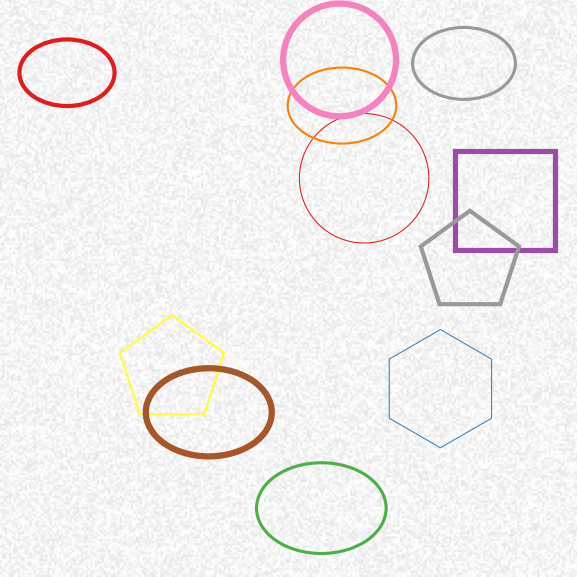[{"shape": "oval", "thickness": 2, "radius": 0.41, "center": [0.116, 0.873]}, {"shape": "circle", "thickness": 0.5, "radius": 0.56, "center": [0.631, 0.69]}, {"shape": "hexagon", "thickness": 0.5, "radius": 0.51, "center": [0.763, 0.326]}, {"shape": "oval", "thickness": 1.5, "radius": 0.56, "center": [0.556, 0.119]}, {"shape": "square", "thickness": 2.5, "radius": 0.43, "center": [0.874, 0.652]}, {"shape": "oval", "thickness": 1, "radius": 0.47, "center": [0.592, 0.816]}, {"shape": "pentagon", "thickness": 1, "radius": 0.47, "center": [0.298, 0.359]}, {"shape": "oval", "thickness": 3, "radius": 0.55, "center": [0.362, 0.285]}, {"shape": "circle", "thickness": 3, "radius": 0.49, "center": [0.588, 0.895]}, {"shape": "oval", "thickness": 1.5, "radius": 0.45, "center": [0.803, 0.889]}, {"shape": "pentagon", "thickness": 2, "radius": 0.45, "center": [0.814, 0.545]}]